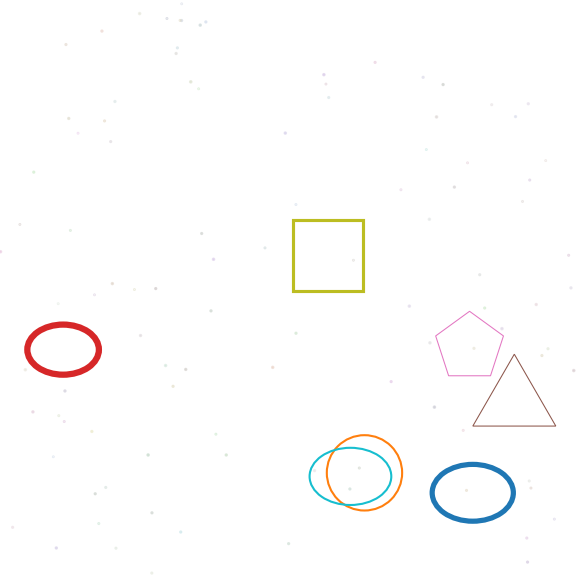[{"shape": "oval", "thickness": 2.5, "radius": 0.35, "center": [0.819, 0.146]}, {"shape": "circle", "thickness": 1, "radius": 0.33, "center": [0.631, 0.18]}, {"shape": "oval", "thickness": 3, "radius": 0.31, "center": [0.109, 0.394]}, {"shape": "triangle", "thickness": 0.5, "radius": 0.41, "center": [0.891, 0.303]}, {"shape": "pentagon", "thickness": 0.5, "radius": 0.31, "center": [0.813, 0.398]}, {"shape": "square", "thickness": 1.5, "radius": 0.3, "center": [0.568, 0.557]}, {"shape": "oval", "thickness": 1, "radius": 0.35, "center": [0.607, 0.174]}]